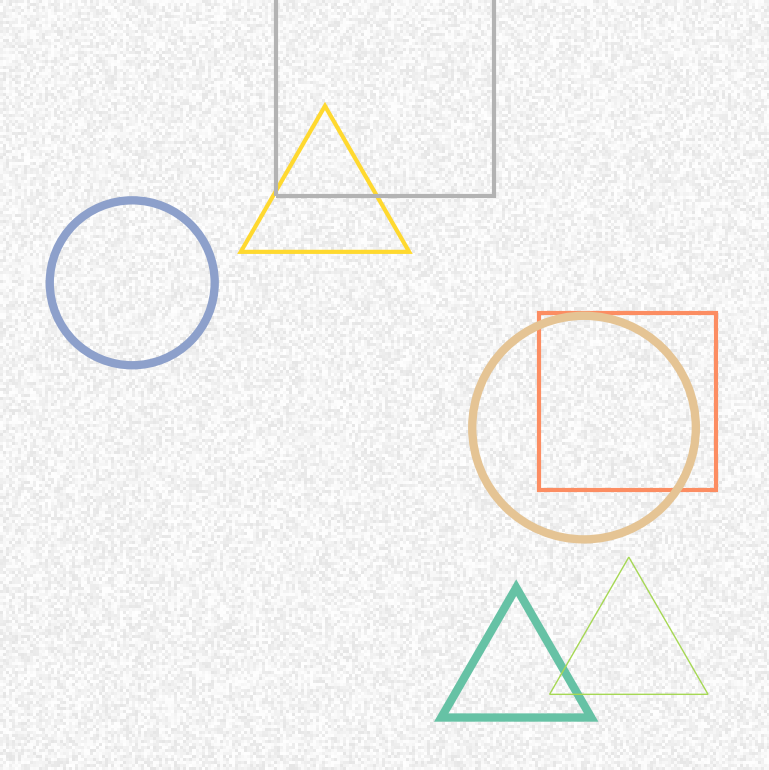[{"shape": "triangle", "thickness": 3, "radius": 0.56, "center": [0.67, 0.124]}, {"shape": "square", "thickness": 1.5, "radius": 0.57, "center": [0.814, 0.479]}, {"shape": "circle", "thickness": 3, "radius": 0.54, "center": [0.172, 0.633]}, {"shape": "triangle", "thickness": 0.5, "radius": 0.59, "center": [0.817, 0.158]}, {"shape": "triangle", "thickness": 1.5, "radius": 0.63, "center": [0.422, 0.736]}, {"shape": "circle", "thickness": 3, "radius": 0.73, "center": [0.758, 0.445]}, {"shape": "square", "thickness": 1.5, "radius": 0.71, "center": [0.5, 0.887]}]